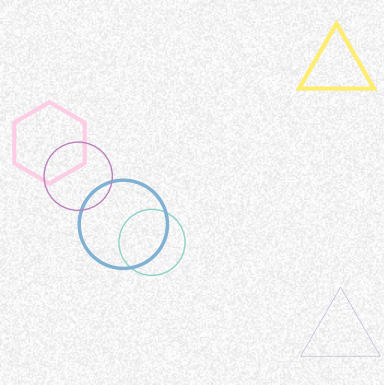[{"shape": "circle", "thickness": 1, "radius": 0.43, "center": [0.395, 0.37]}, {"shape": "triangle", "thickness": 0.5, "radius": 0.6, "center": [0.884, 0.135]}, {"shape": "circle", "thickness": 2.5, "radius": 0.57, "center": [0.32, 0.417]}, {"shape": "hexagon", "thickness": 3, "radius": 0.53, "center": [0.128, 0.629]}, {"shape": "circle", "thickness": 1, "radius": 0.44, "center": [0.203, 0.542]}, {"shape": "triangle", "thickness": 3, "radius": 0.56, "center": [0.874, 0.826]}]